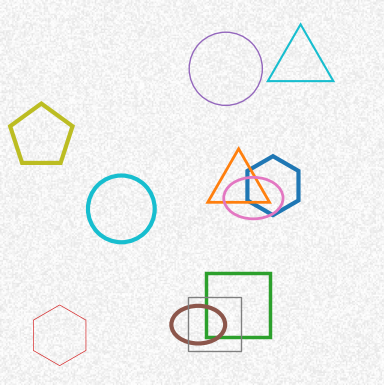[{"shape": "hexagon", "thickness": 3, "radius": 0.38, "center": [0.709, 0.518]}, {"shape": "triangle", "thickness": 2, "radius": 0.46, "center": [0.62, 0.521]}, {"shape": "square", "thickness": 2.5, "radius": 0.41, "center": [0.619, 0.207]}, {"shape": "hexagon", "thickness": 0.5, "radius": 0.39, "center": [0.155, 0.129]}, {"shape": "circle", "thickness": 1, "radius": 0.48, "center": [0.586, 0.821]}, {"shape": "oval", "thickness": 3, "radius": 0.35, "center": [0.515, 0.157]}, {"shape": "oval", "thickness": 2, "radius": 0.39, "center": [0.658, 0.485]}, {"shape": "square", "thickness": 1, "radius": 0.35, "center": [0.557, 0.158]}, {"shape": "pentagon", "thickness": 3, "radius": 0.43, "center": [0.107, 0.646]}, {"shape": "triangle", "thickness": 1.5, "radius": 0.49, "center": [0.781, 0.838]}, {"shape": "circle", "thickness": 3, "radius": 0.43, "center": [0.315, 0.457]}]